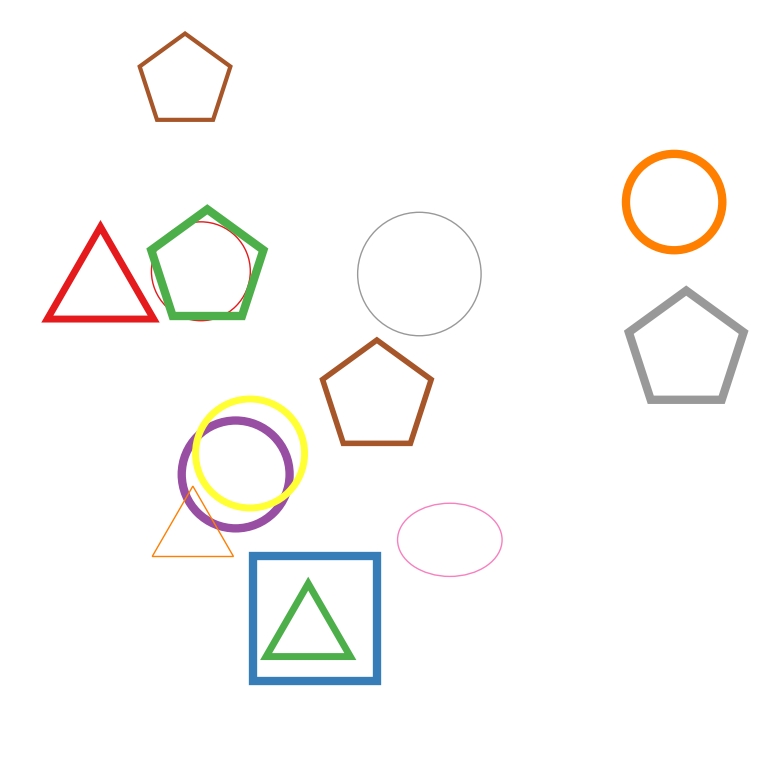[{"shape": "circle", "thickness": 0.5, "radius": 0.32, "center": [0.261, 0.648]}, {"shape": "triangle", "thickness": 2.5, "radius": 0.4, "center": [0.131, 0.626]}, {"shape": "square", "thickness": 3, "radius": 0.4, "center": [0.409, 0.197]}, {"shape": "triangle", "thickness": 2.5, "radius": 0.32, "center": [0.4, 0.179]}, {"shape": "pentagon", "thickness": 3, "radius": 0.38, "center": [0.269, 0.652]}, {"shape": "circle", "thickness": 3, "radius": 0.35, "center": [0.306, 0.384]}, {"shape": "circle", "thickness": 3, "radius": 0.31, "center": [0.876, 0.738]}, {"shape": "triangle", "thickness": 0.5, "radius": 0.3, "center": [0.25, 0.308]}, {"shape": "circle", "thickness": 2.5, "radius": 0.35, "center": [0.325, 0.411]}, {"shape": "pentagon", "thickness": 2, "radius": 0.37, "center": [0.489, 0.484]}, {"shape": "pentagon", "thickness": 1.5, "radius": 0.31, "center": [0.24, 0.894]}, {"shape": "oval", "thickness": 0.5, "radius": 0.34, "center": [0.584, 0.299]}, {"shape": "pentagon", "thickness": 3, "radius": 0.39, "center": [0.891, 0.544]}, {"shape": "circle", "thickness": 0.5, "radius": 0.4, "center": [0.545, 0.644]}]